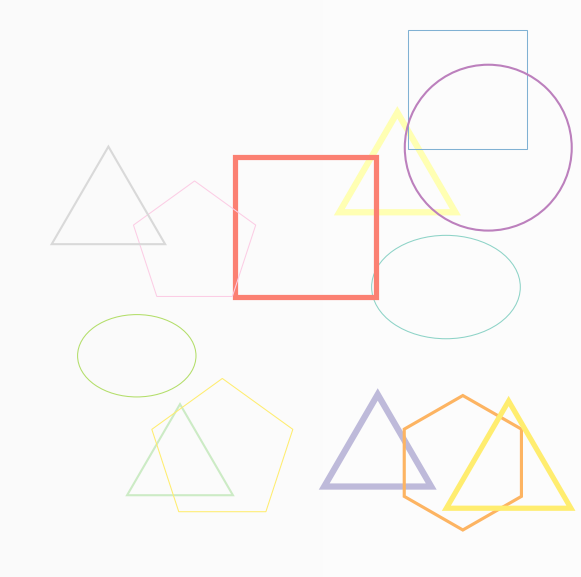[{"shape": "oval", "thickness": 0.5, "radius": 0.64, "center": [0.767, 0.502]}, {"shape": "triangle", "thickness": 3, "radius": 0.58, "center": [0.684, 0.689]}, {"shape": "triangle", "thickness": 3, "radius": 0.53, "center": [0.65, 0.21]}, {"shape": "square", "thickness": 2.5, "radius": 0.6, "center": [0.526, 0.607]}, {"shape": "square", "thickness": 0.5, "radius": 0.51, "center": [0.804, 0.844]}, {"shape": "hexagon", "thickness": 1.5, "radius": 0.58, "center": [0.796, 0.198]}, {"shape": "oval", "thickness": 0.5, "radius": 0.51, "center": [0.235, 0.383]}, {"shape": "pentagon", "thickness": 0.5, "radius": 0.55, "center": [0.335, 0.575]}, {"shape": "triangle", "thickness": 1, "radius": 0.56, "center": [0.186, 0.633]}, {"shape": "circle", "thickness": 1, "radius": 0.72, "center": [0.84, 0.743]}, {"shape": "triangle", "thickness": 1, "radius": 0.53, "center": [0.31, 0.194]}, {"shape": "pentagon", "thickness": 0.5, "radius": 0.64, "center": [0.382, 0.216]}, {"shape": "triangle", "thickness": 2.5, "radius": 0.62, "center": [0.875, 0.181]}]